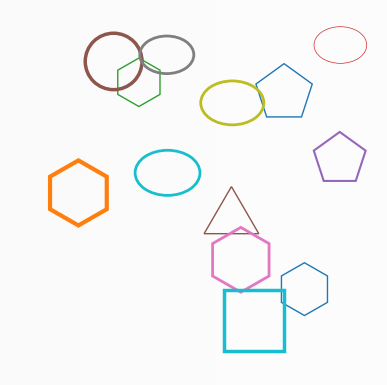[{"shape": "hexagon", "thickness": 1, "radius": 0.34, "center": [0.786, 0.249]}, {"shape": "pentagon", "thickness": 1, "radius": 0.38, "center": [0.733, 0.758]}, {"shape": "hexagon", "thickness": 3, "radius": 0.42, "center": [0.202, 0.499]}, {"shape": "hexagon", "thickness": 1, "radius": 0.31, "center": [0.358, 0.786]}, {"shape": "oval", "thickness": 0.5, "radius": 0.34, "center": [0.878, 0.883]}, {"shape": "pentagon", "thickness": 1.5, "radius": 0.35, "center": [0.877, 0.587]}, {"shape": "triangle", "thickness": 1, "radius": 0.41, "center": [0.597, 0.434]}, {"shape": "circle", "thickness": 2.5, "radius": 0.37, "center": [0.293, 0.84]}, {"shape": "hexagon", "thickness": 2, "radius": 0.42, "center": [0.621, 0.325]}, {"shape": "oval", "thickness": 2, "radius": 0.35, "center": [0.43, 0.858]}, {"shape": "oval", "thickness": 2, "radius": 0.41, "center": [0.599, 0.733]}, {"shape": "oval", "thickness": 2, "radius": 0.42, "center": [0.432, 0.551]}, {"shape": "square", "thickness": 2.5, "radius": 0.39, "center": [0.655, 0.167]}]